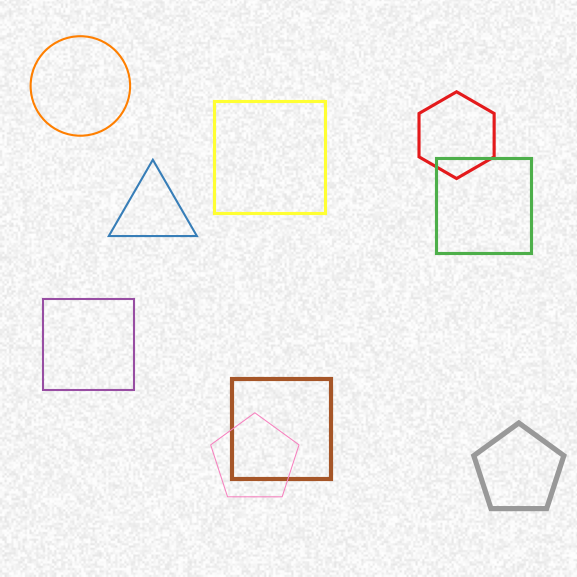[{"shape": "hexagon", "thickness": 1.5, "radius": 0.38, "center": [0.791, 0.765]}, {"shape": "triangle", "thickness": 1, "radius": 0.44, "center": [0.265, 0.634]}, {"shape": "square", "thickness": 1.5, "radius": 0.41, "center": [0.838, 0.643]}, {"shape": "square", "thickness": 1, "radius": 0.39, "center": [0.153, 0.403]}, {"shape": "circle", "thickness": 1, "radius": 0.43, "center": [0.139, 0.85]}, {"shape": "square", "thickness": 1.5, "radius": 0.48, "center": [0.467, 0.727]}, {"shape": "square", "thickness": 2, "radius": 0.43, "center": [0.487, 0.256]}, {"shape": "pentagon", "thickness": 0.5, "radius": 0.4, "center": [0.441, 0.204]}, {"shape": "pentagon", "thickness": 2.5, "radius": 0.41, "center": [0.898, 0.185]}]